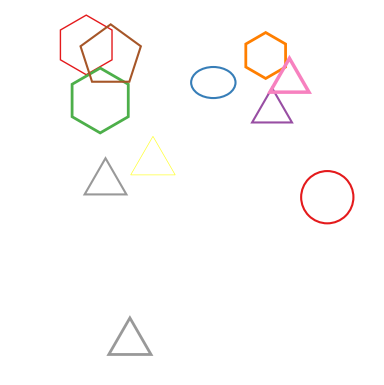[{"shape": "circle", "thickness": 1.5, "radius": 0.34, "center": [0.85, 0.488]}, {"shape": "hexagon", "thickness": 1, "radius": 0.39, "center": [0.224, 0.883]}, {"shape": "oval", "thickness": 1.5, "radius": 0.29, "center": [0.554, 0.786]}, {"shape": "hexagon", "thickness": 2, "radius": 0.42, "center": [0.26, 0.739]}, {"shape": "triangle", "thickness": 1.5, "radius": 0.3, "center": [0.707, 0.712]}, {"shape": "hexagon", "thickness": 2, "radius": 0.3, "center": [0.69, 0.856]}, {"shape": "triangle", "thickness": 0.5, "radius": 0.33, "center": [0.397, 0.579]}, {"shape": "pentagon", "thickness": 1.5, "radius": 0.41, "center": [0.288, 0.854]}, {"shape": "triangle", "thickness": 2.5, "radius": 0.29, "center": [0.752, 0.79]}, {"shape": "triangle", "thickness": 2, "radius": 0.32, "center": [0.337, 0.111]}, {"shape": "triangle", "thickness": 1.5, "radius": 0.31, "center": [0.274, 0.526]}]